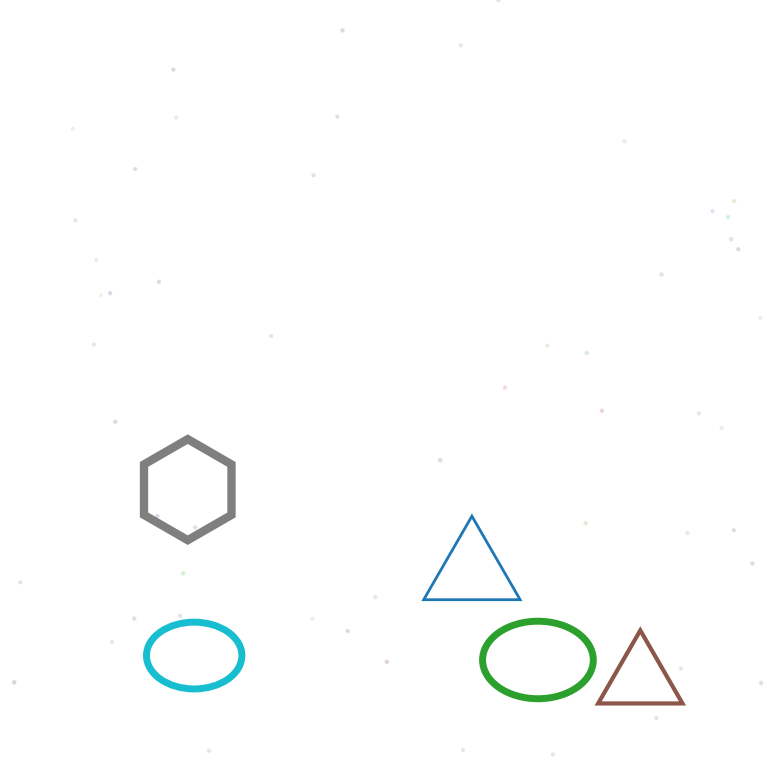[{"shape": "triangle", "thickness": 1, "radius": 0.36, "center": [0.613, 0.257]}, {"shape": "oval", "thickness": 2.5, "radius": 0.36, "center": [0.699, 0.143]}, {"shape": "triangle", "thickness": 1.5, "radius": 0.32, "center": [0.832, 0.118]}, {"shape": "hexagon", "thickness": 3, "radius": 0.33, "center": [0.244, 0.364]}, {"shape": "oval", "thickness": 2.5, "radius": 0.31, "center": [0.252, 0.149]}]